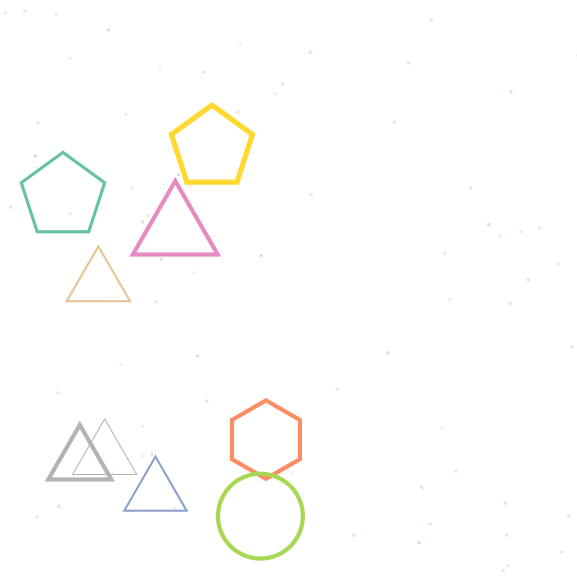[{"shape": "pentagon", "thickness": 1.5, "radius": 0.38, "center": [0.109, 0.659]}, {"shape": "hexagon", "thickness": 2, "radius": 0.34, "center": [0.461, 0.238]}, {"shape": "triangle", "thickness": 1, "radius": 0.31, "center": [0.269, 0.146]}, {"shape": "triangle", "thickness": 2, "radius": 0.42, "center": [0.303, 0.601]}, {"shape": "circle", "thickness": 2, "radius": 0.37, "center": [0.451, 0.105]}, {"shape": "pentagon", "thickness": 2.5, "radius": 0.37, "center": [0.367, 0.743]}, {"shape": "triangle", "thickness": 1, "radius": 0.32, "center": [0.17, 0.509]}, {"shape": "triangle", "thickness": 2, "radius": 0.32, "center": [0.138, 0.2]}, {"shape": "triangle", "thickness": 0.5, "radius": 0.32, "center": [0.181, 0.21]}]